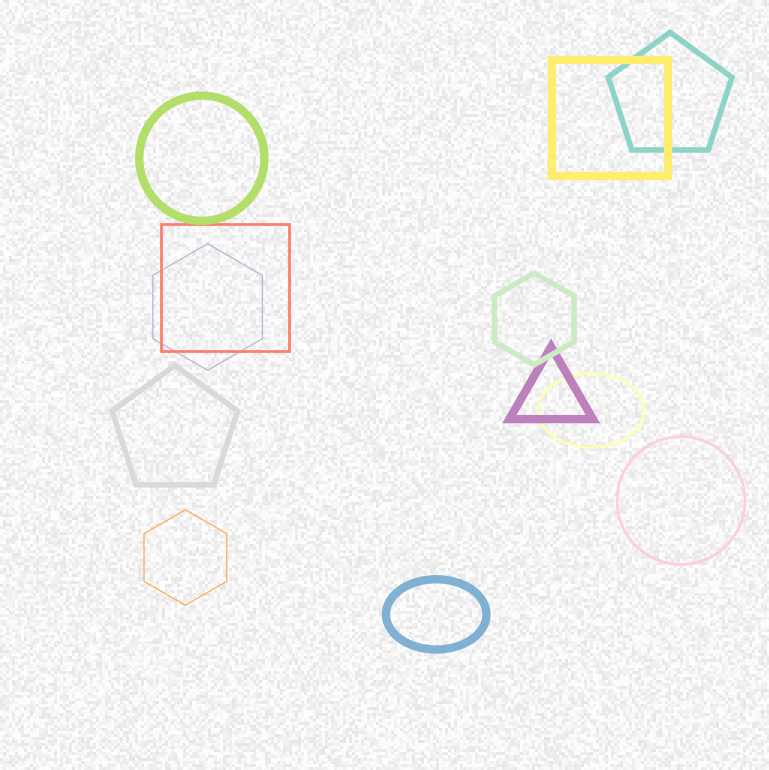[{"shape": "pentagon", "thickness": 2, "radius": 0.42, "center": [0.87, 0.874]}, {"shape": "oval", "thickness": 1, "radius": 0.34, "center": [0.768, 0.467]}, {"shape": "hexagon", "thickness": 0.5, "radius": 0.41, "center": [0.27, 0.601]}, {"shape": "square", "thickness": 1, "radius": 0.41, "center": [0.292, 0.627]}, {"shape": "oval", "thickness": 3, "radius": 0.33, "center": [0.567, 0.202]}, {"shape": "hexagon", "thickness": 0.5, "radius": 0.31, "center": [0.241, 0.276]}, {"shape": "circle", "thickness": 3, "radius": 0.41, "center": [0.262, 0.794]}, {"shape": "circle", "thickness": 1, "radius": 0.42, "center": [0.884, 0.35]}, {"shape": "pentagon", "thickness": 2, "radius": 0.43, "center": [0.227, 0.44]}, {"shape": "triangle", "thickness": 3, "radius": 0.31, "center": [0.716, 0.487]}, {"shape": "hexagon", "thickness": 2, "radius": 0.3, "center": [0.694, 0.586]}, {"shape": "square", "thickness": 3, "radius": 0.38, "center": [0.793, 0.847]}]